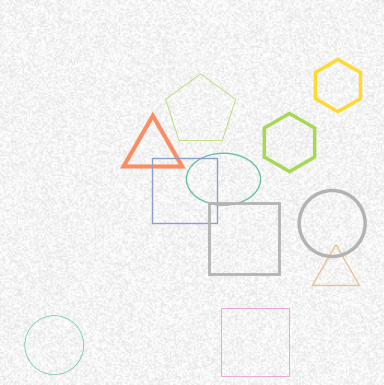[{"shape": "oval", "thickness": 1, "radius": 0.48, "center": [0.581, 0.535]}, {"shape": "circle", "thickness": 0.5, "radius": 0.38, "center": [0.141, 0.104]}, {"shape": "triangle", "thickness": 3, "radius": 0.44, "center": [0.397, 0.611]}, {"shape": "square", "thickness": 1, "radius": 0.42, "center": [0.478, 0.505]}, {"shape": "square", "thickness": 0.5, "radius": 0.44, "center": [0.663, 0.113]}, {"shape": "pentagon", "thickness": 0.5, "radius": 0.48, "center": [0.521, 0.712]}, {"shape": "hexagon", "thickness": 2.5, "radius": 0.38, "center": [0.752, 0.63]}, {"shape": "hexagon", "thickness": 2.5, "radius": 0.34, "center": [0.878, 0.778]}, {"shape": "triangle", "thickness": 1, "radius": 0.35, "center": [0.872, 0.294]}, {"shape": "circle", "thickness": 2.5, "radius": 0.43, "center": [0.863, 0.42]}, {"shape": "square", "thickness": 2, "radius": 0.46, "center": [0.634, 0.38]}]